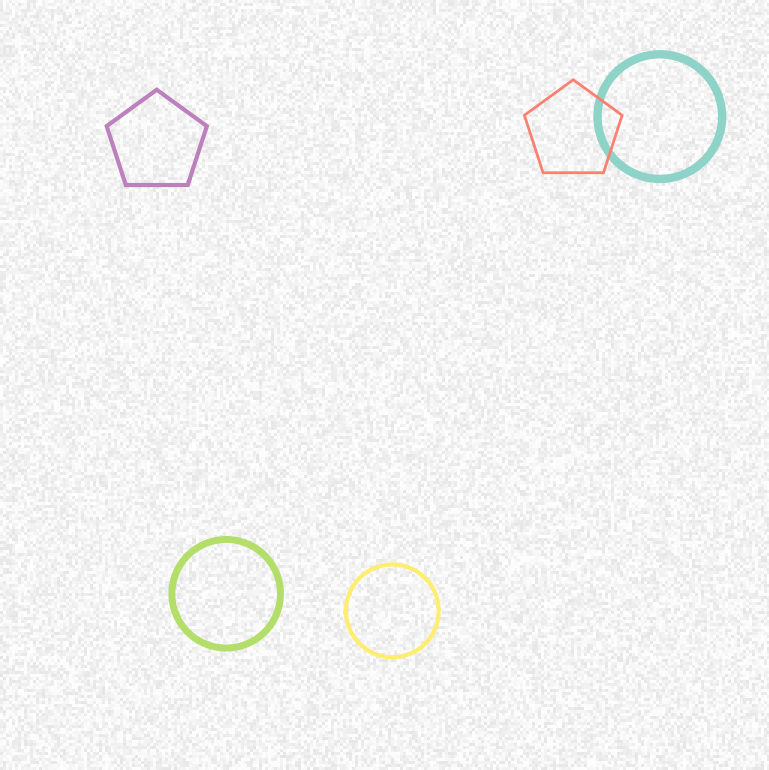[{"shape": "circle", "thickness": 3, "radius": 0.4, "center": [0.857, 0.849]}, {"shape": "pentagon", "thickness": 1, "radius": 0.33, "center": [0.745, 0.83]}, {"shape": "circle", "thickness": 2.5, "radius": 0.35, "center": [0.294, 0.229]}, {"shape": "pentagon", "thickness": 1.5, "radius": 0.34, "center": [0.204, 0.815]}, {"shape": "circle", "thickness": 1.5, "radius": 0.3, "center": [0.51, 0.207]}]